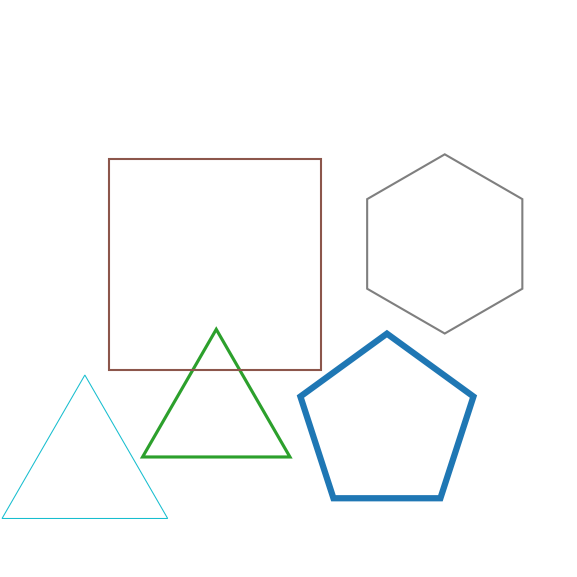[{"shape": "pentagon", "thickness": 3, "radius": 0.79, "center": [0.67, 0.264]}, {"shape": "triangle", "thickness": 1.5, "radius": 0.74, "center": [0.374, 0.282]}, {"shape": "square", "thickness": 1, "radius": 0.92, "center": [0.372, 0.541]}, {"shape": "hexagon", "thickness": 1, "radius": 0.78, "center": [0.77, 0.577]}, {"shape": "triangle", "thickness": 0.5, "radius": 0.83, "center": [0.147, 0.184]}]